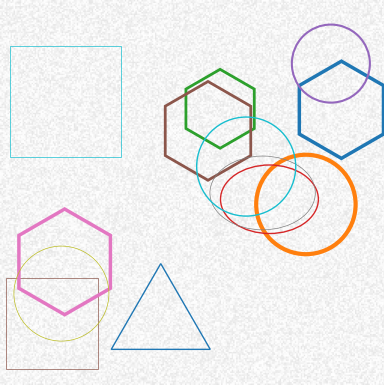[{"shape": "hexagon", "thickness": 2.5, "radius": 0.63, "center": [0.887, 0.715]}, {"shape": "triangle", "thickness": 1, "radius": 0.74, "center": [0.418, 0.167]}, {"shape": "circle", "thickness": 3, "radius": 0.65, "center": [0.795, 0.469]}, {"shape": "hexagon", "thickness": 2, "radius": 0.51, "center": [0.572, 0.717]}, {"shape": "oval", "thickness": 1, "radius": 0.64, "center": [0.7, 0.482]}, {"shape": "circle", "thickness": 1.5, "radius": 0.51, "center": [0.859, 0.835]}, {"shape": "square", "thickness": 0.5, "radius": 0.59, "center": [0.135, 0.16]}, {"shape": "hexagon", "thickness": 2, "radius": 0.64, "center": [0.54, 0.66]}, {"shape": "hexagon", "thickness": 2.5, "radius": 0.69, "center": [0.168, 0.32]}, {"shape": "oval", "thickness": 0.5, "radius": 0.68, "center": [0.682, 0.499]}, {"shape": "circle", "thickness": 0.5, "radius": 0.62, "center": [0.16, 0.237]}, {"shape": "square", "thickness": 0.5, "radius": 0.72, "center": [0.17, 0.736]}, {"shape": "circle", "thickness": 1, "radius": 0.64, "center": [0.639, 0.567]}]